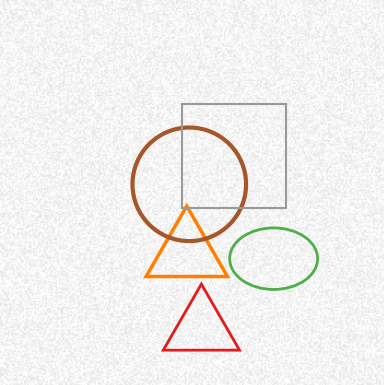[{"shape": "triangle", "thickness": 2, "radius": 0.57, "center": [0.523, 0.148]}, {"shape": "oval", "thickness": 2, "radius": 0.57, "center": [0.711, 0.328]}, {"shape": "triangle", "thickness": 2.5, "radius": 0.61, "center": [0.485, 0.343]}, {"shape": "circle", "thickness": 3, "radius": 0.74, "center": [0.492, 0.521]}, {"shape": "square", "thickness": 1.5, "radius": 0.68, "center": [0.609, 0.595]}]